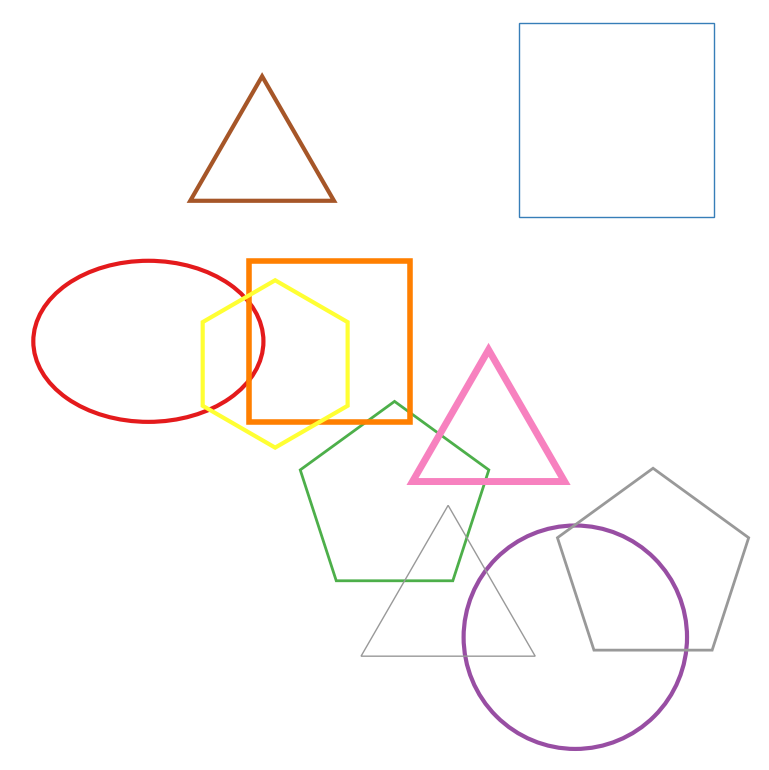[{"shape": "oval", "thickness": 1.5, "radius": 0.75, "center": [0.193, 0.557]}, {"shape": "square", "thickness": 0.5, "radius": 0.63, "center": [0.801, 0.844]}, {"shape": "pentagon", "thickness": 1, "radius": 0.64, "center": [0.512, 0.35]}, {"shape": "circle", "thickness": 1.5, "radius": 0.73, "center": [0.747, 0.172]}, {"shape": "square", "thickness": 2, "radius": 0.52, "center": [0.428, 0.556]}, {"shape": "hexagon", "thickness": 1.5, "radius": 0.54, "center": [0.357, 0.527]}, {"shape": "triangle", "thickness": 1.5, "radius": 0.54, "center": [0.34, 0.793]}, {"shape": "triangle", "thickness": 2.5, "radius": 0.57, "center": [0.634, 0.432]}, {"shape": "pentagon", "thickness": 1, "radius": 0.65, "center": [0.848, 0.261]}, {"shape": "triangle", "thickness": 0.5, "radius": 0.65, "center": [0.582, 0.213]}]